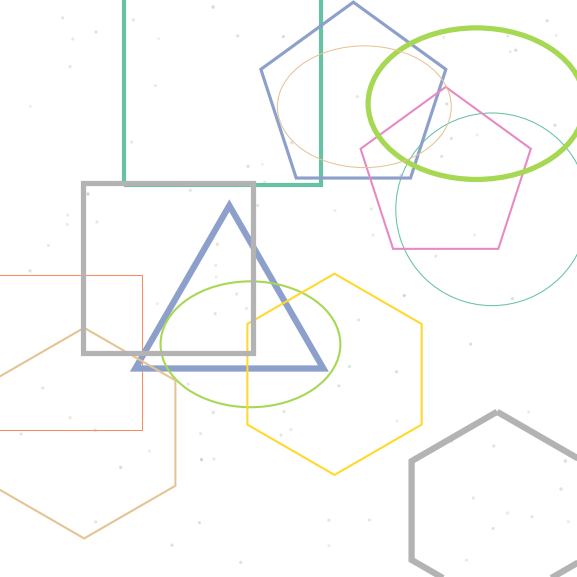[{"shape": "square", "thickness": 2, "radius": 0.85, "center": [0.386, 0.849]}, {"shape": "circle", "thickness": 0.5, "radius": 0.83, "center": [0.852, 0.637]}, {"shape": "square", "thickness": 0.5, "radius": 0.67, "center": [0.112, 0.388]}, {"shape": "triangle", "thickness": 3, "radius": 0.94, "center": [0.397, 0.455]}, {"shape": "pentagon", "thickness": 1.5, "radius": 0.84, "center": [0.612, 0.827]}, {"shape": "pentagon", "thickness": 1, "radius": 0.77, "center": [0.772, 0.694]}, {"shape": "oval", "thickness": 1, "radius": 0.78, "center": [0.434, 0.403]}, {"shape": "oval", "thickness": 2.5, "radius": 0.94, "center": [0.825, 0.82]}, {"shape": "hexagon", "thickness": 1, "radius": 0.87, "center": [0.579, 0.351]}, {"shape": "oval", "thickness": 0.5, "radius": 0.75, "center": [0.631, 0.814]}, {"shape": "hexagon", "thickness": 1, "radius": 0.91, "center": [0.146, 0.249]}, {"shape": "square", "thickness": 2.5, "radius": 0.74, "center": [0.292, 0.535]}, {"shape": "hexagon", "thickness": 3, "radius": 0.86, "center": [0.861, 0.115]}]